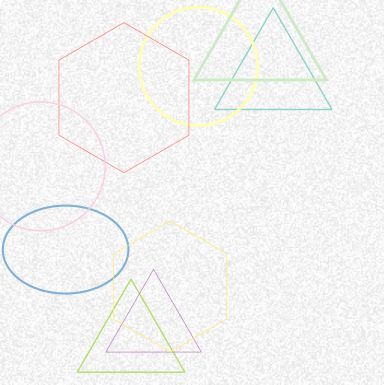[{"shape": "triangle", "thickness": 1, "radius": 0.88, "center": [0.71, 0.804]}, {"shape": "circle", "thickness": 2, "radius": 0.77, "center": [0.515, 0.827]}, {"shape": "hexagon", "thickness": 0.5, "radius": 0.97, "center": [0.322, 0.746]}, {"shape": "oval", "thickness": 1.5, "radius": 0.82, "center": [0.17, 0.352]}, {"shape": "triangle", "thickness": 1, "radius": 0.81, "center": [0.34, 0.114]}, {"shape": "circle", "thickness": 1, "radius": 0.84, "center": [0.106, 0.568]}, {"shape": "triangle", "thickness": 0.5, "radius": 0.72, "center": [0.399, 0.157]}, {"shape": "triangle", "thickness": 2, "radius": 0.99, "center": [0.676, 0.892]}, {"shape": "hexagon", "thickness": 0.5, "radius": 0.85, "center": [0.442, 0.256]}]